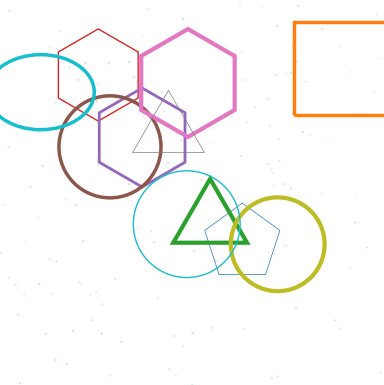[{"shape": "pentagon", "thickness": 0.5, "radius": 0.51, "center": [0.629, 0.37]}, {"shape": "square", "thickness": 2.5, "radius": 0.6, "center": [0.884, 0.823]}, {"shape": "triangle", "thickness": 3, "radius": 0.55, "center": [0.546, 0.425]}, {"shape": "hexagon", "thickness": 1, "radius": 0.6, "center": [0.255, 0.805]}, {"shape": "hexagon", "thickness": 2, "radius": 0.64, "center": [0.369, 0.643]}, {"shape": "circle", "thickness": 2.5, "radius": 0.66, "center": [0.286, 0.619]}, {"shape": "hexagon", "thickness": 3, "radius": 0.7, "center": [0.488, 0.784]}, {"shape": "triangle", "thickness": 0.5, "radius": 0.54, "center": [0.438, 0.658]}, {"shape": "circle", "thickness": 3, "radius": 0.61, "center": [0.721, 0.366]}, {"shape": "oval", "thickness": 2.5, "radius": 0.7, "center": [0.106, 0.761]}, {"shape": "circle", "thickness": 1, "radius": 0.69, "center": [0.485, 0.418]}]